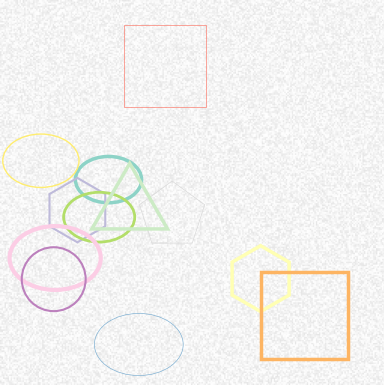[{"shape": "oval", "thickness": 2.5, "radius": 0.43, "center": [0.282, 0.533]}, {"shape": "hexagon", "thickness": 2.5, "radius": 0.43, "center": [0.677, 0.276]}, {"shape": "hexagon", "thickness": 1.5, "radius": 0.42, "center": [0.201, 0.454]}, {"shape": "square", "thickness": 0.5, "radius": 0.53, "center": [0.427, 0.829]}, {"shape": "oval", "thickness": 0.5, "radius": 0.58, "center": [0.361, 0.105]}, {"shape": "square", "thickness": 2.5, "radius": 0.56, "center": [0.791, 0.181]}, {"shape": "oval", "thickness": 2, "radius": 0.46, "center": [0.258, 0.436]}, {"shape": "oval", "thickness": 3, "radius": 0.59, "center": [0.143, 0.33]}, {"shape": "pentagon", "thickness": 0.5, "radius": 0.45, "center": [0.447, 0.441]}, {"shape": "circle", "thickness": 1.5, "radius": 0.42, "center": [0.14, 0.275]}, {"shape": "triangle", "thickness": 2.5, "radius": 0.57, "center": [0.337, 0.462]}, {"shape": "oval", "thickness": 1, "radius": 0.5, "center": [0.106, 0.582]}]